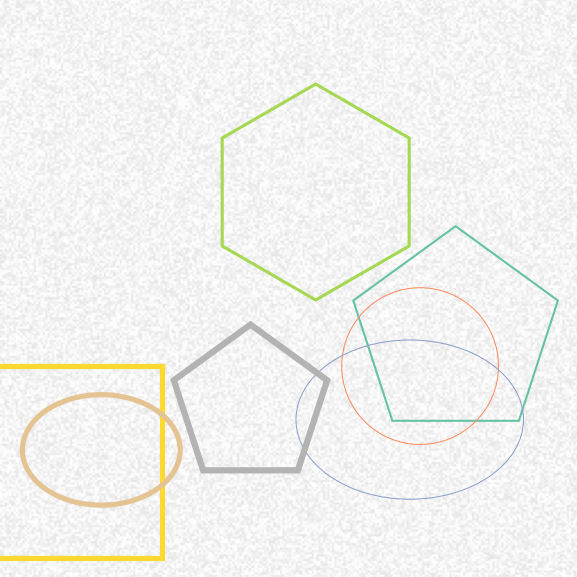[{"shape": "pentagon", "thickness": 1, "radius": 0.93, "center": [0.789, 0.421]}, {"shape": "circle", "thickness": 0.5, "radius": 0.68, "center": [0.727, 0.365]}, {"shape": "oval", "thickness": 0.5, "radius": 0.98, "center": [0.71, 0.273]}, {"shape": "hexagon", "thickness": 1.5, "radius": 0.93, "center": [0.547, 0.667]}, {"shape": "square", "thickness": 2.5, "radius": 0.83, "center": [0.114, 0.199]}, {"shape": "oval", "thickness": 2.5, "radius": 0.68, "center": [0.175, 0.22]}, {"shape": "pentagon", "thickness": 3, "radius": 0.7, "center": [0.434, 0.298]}]